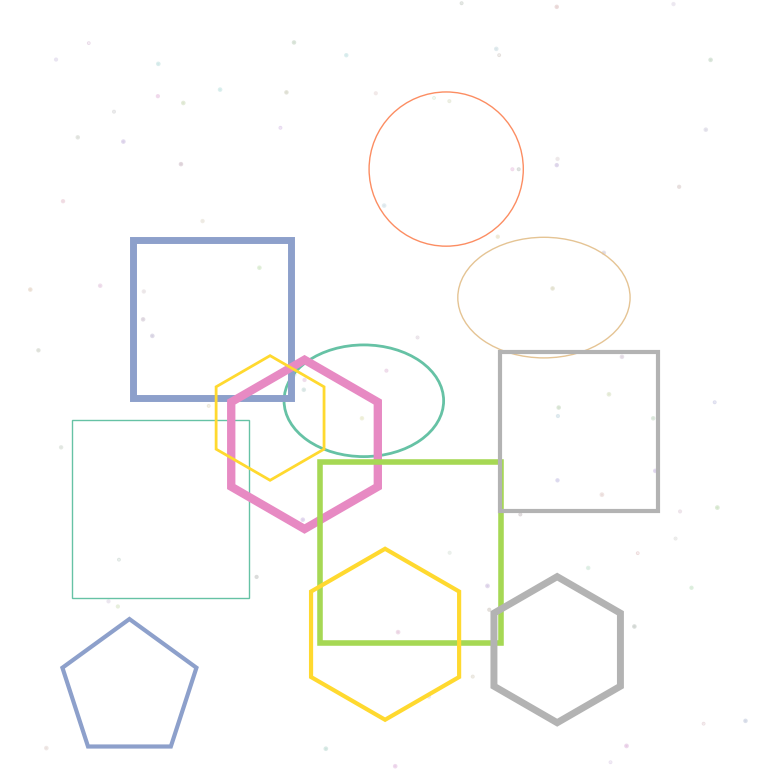[{"shape": "square", "thickness": 0.5, "radius": 0.58, "center": [0.209, 0.339]}, {"shape": "oval", "thickness": 1, "radius": 0.52, "center": [0.473, 0.48]}, {"shape": "circle", "thickness": 0.5, "radius": 0.5, "center": [0.579, 0.78]}, {"shape": "square", "thickness": 2.5, "radius": 0.51, "center": [0.275, 0.586]}, {"shape": "pentagon", "thickness": 1.5, "radius": 0.46, "center": [0.168, 0.105]}, {"shape": "hexagon", "thickness": 3, "radius": 0.55, "center": [0.395, 0.423]}, {"shape": "square", "thickness": 2, "radius": 0.59, "center": [0.533, 0.283]}, {"shape": "hexagon", "thickness": 1.5, "radius": 0.56, "center": [0.5, 0.176]}, {"shape": "hexagon", "thickness": 1, "radius": 0.4, "center": [0.351, 0.457]}, {"shape": "oval", "thickness": 0.5, "radius": 0.56, "center": [0.706, 0.614]}, {"shape": "hexagon", "thickness": 2.5, "radius": 0.47, "center": [0.724, 0.156]}, {"shape": "square", "thickness": 1.5, "radius": 0.51, "center": [0.752, 0.439]}]